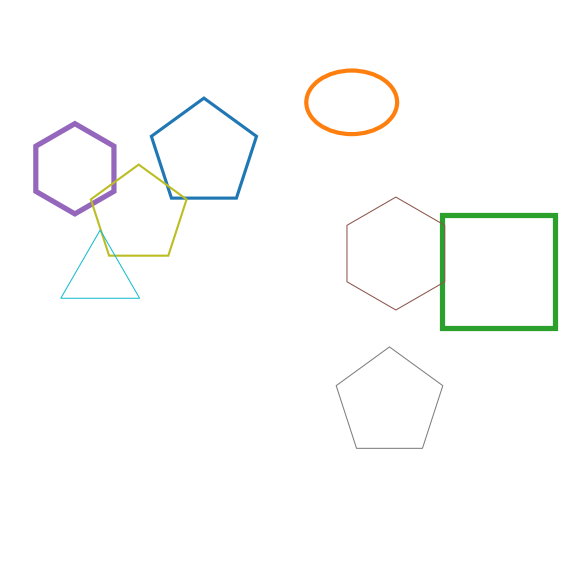[{"shape": "pentagon", "thickness": 1.5, "radius": 0.48, "center": [0.353, 0.733]}, {"shape": "oval", "thickness": 2, "radius": 0.39, "center": [0.609, 0.822]}, {"shape": "square", "thickness": 2.5, "radius": 0.49, "center": [0.863, 0.528]}, {"shape": "hexagon", "thickness": 2.5, "radius": 0.39, "center": [0.13, 0.707]}, {"shape": "hexagon", "thickness": 0.5, "radius": 0.49, "center": [0.685, 0.56]}, {"shape": "pentagon", "thickness": 0.5, "radius": 0.49, "center": [0.674, 0.301]}, {"shape": "pentagon", "thickness": 1, "radius": 0.44, "center": [0.24, 0.627]}, {"shape": "triangle", "thickness": 0.5, "radius": 0.39, "center": [0.174, 0.522]}]